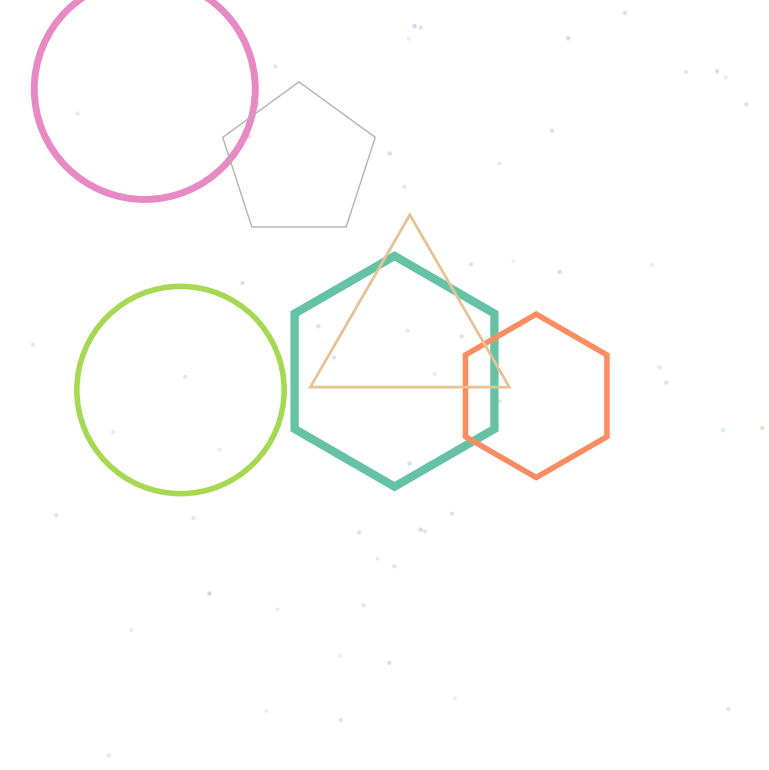[{"shape": "hexagon", "thickness": 3, "radius": 0.75, "center": [0.512, 0.518]}, {"shape": "hexagon", "thickness": 2, "radius": 0.53, "center": [0.696, 0.486]}, {"shape": "circle", "thickness": 2.5, "radius": 0.72, "center": [0.188, 0.884]}, {"shape": "circle", "thickness": 2, "radius": 0.67, "center": [0.234, 0.494]}, {"shape": "triangle", "thickness": 1, "radius": 0.75, "center": [0.532, 0.572]}, {"shape": "pentagon", "thickness": 0.5, "radius": 0.52, "center": [0.388, 0.789]}]